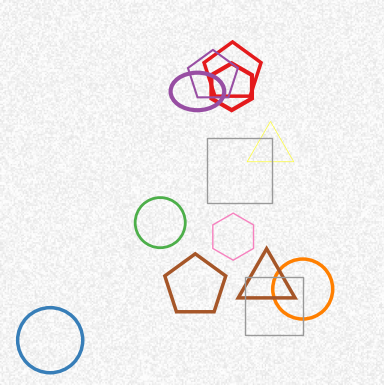[{"shape": "pentagon", "thickness": 2.5, "radius": 0.39, "center": [0.604, 0.813]}, {"shape": "hexagon", "thickness": 3, "radius": 0.3, "center": [0.602, 0.775]}, {"shape": "circle", "thickness": 2.5, "radius": 0.42, "center": [0.13, 0.116]}, {"shape": "circle", "thickness": 2, "radius": 0.33, "center": [0.416, 0.422]}, {"shape": "pentagon", "thickness": 1.5, "radius": 0.34, "center": [0.553, 0.802]}, {"shape": "oval", "thickness": 3, "radius": 0.35, "center": [0.513, 0.762]}, {"shape": "circle", "thickness": 2.5, "radius": 0.39, "center": [0.786, 0.249]}, {"shape": "triangle", "thickness": 0.5, "radius": 0.35, "center": [0.702, 0.615]}, {"shape": "triangle", "thickness": 2.5, "radius": 0.43, "center": [0.693, 0.269]}, {"shape": "pentagon", "thickness": 2.5, "radius": 0.42, "center": [0.507, 0.258]}, {"shape": "hexagon", "thickness": 1, "radius": 0.31, "center": [0.606, 0.385]}, {"shape": "square", "thickness": 1, "radius": 0.37, "center": [0.712, 0.206]}, {"shape": "square", "thickness": 1, "radius": 0.42, "center": [0.622, 0.556]}]